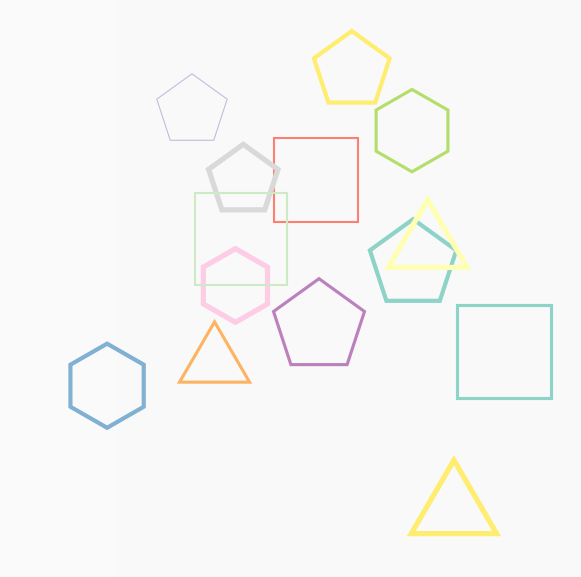[{"shape": "square", "thickness": 1.5, "radius": 0.4, "center": [0.868, 0.39]}, {"shape": "pentagon", "thickness": 2, "radius": 0.39, "center": [0.711, 0.541]}, {"shape": "triangle", "thickness": 2.5, "radius": 0.39, "center": [0.736, 0.575]}, {"shape": "pentagon", "thickness": 0.5, "radius": 0.32, "center": [0.33, 0.808]}, {"shape": "square", "thickness": 1, "radius": 0.36, "center": [0.544, 0.688]}, {"shape": "hexagon", "thickness": 2, "radius": 0.36, "center": [0.184, 0.331]}, {"shape": "triangle", "thickness": 1.5, "radius": 0.35, "center": [0.369, 0.372]}, {"shape": "hexagon", "thickness": 1.5, "radius": 0.36, "center": [0.709, 0.773]}, {"shape": "hexagon", "thickness": 2.5, "radius": 0.32, "center": [0.405, 0.505]}, {"shape": "pentagon", "thickness": 2.5, "radius": 0.31, "center": [0.419, 0.687]}, {"shape": "pentagon", "thickness": 1.5, "radius": 0.41, "center": [0.549, 0.434]}, {"shape": "square", "thickness": 1, "radius": 0.4, "center": [0.414, 0.586]}, {"shape": "pentagon", "thickness": 2, "radius": 0.34, "center": [0.605, 0.877]}, {"shape": "triangle", "thickness": 2.5, "radius": 0.42, "center": [0.781, 0.118]}]